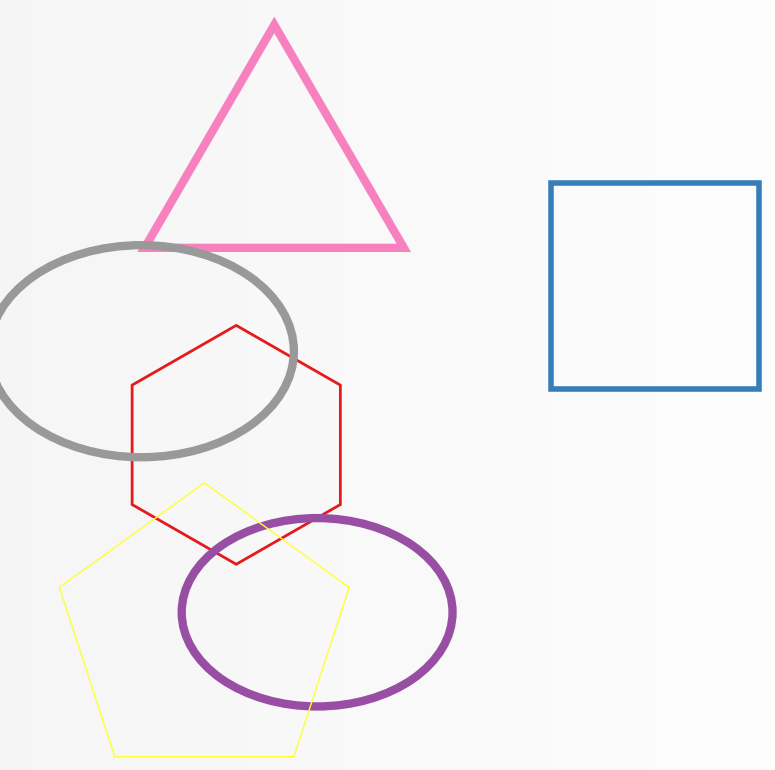[{"shape": "hexagon", "thickness": 1, "radius": 0.78, "center": [0.305, 0.422]}, {"shape": "square", "thickness": 2, "radius": 0.67, "center": [0.845, 0.629]}, {"shape": "oval", "thickness": 3, "radius": 0.87, "center": [0.409, 0.205]}, {"shape": "pentagon", "thickness": 0.5, "radius": 0.98, "center": [0.264, 0.176]}, {"shape": "triangle", "thickness": 3, "radius": 0.97, "center": [0.354, 0.775]}, {"shape": "oval", "thickness": 3, "radius": 0.98, "center": [0.182, 0.544]}]